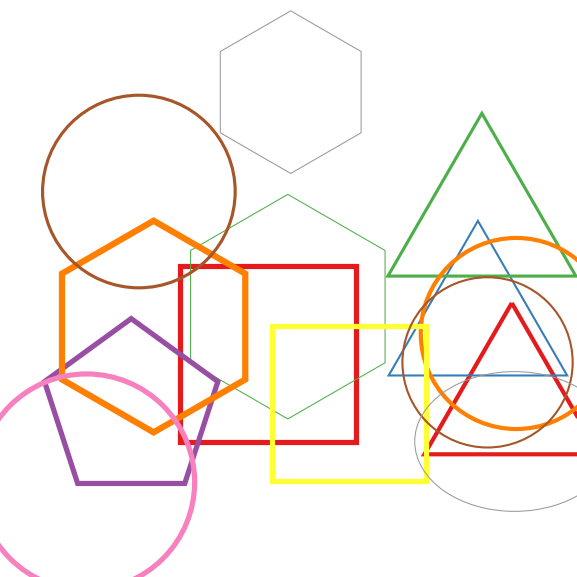[{"shape": "square", "thickness": 2.5, "radius": 0.76, "center": [0.464, 0.386]}, {"shape": "triangle", "thickness": 2, "radius": 0.87, "center": [0.886, 0.3]}, {"shape": "triangle", "thickness": 1, "radius": 0.89, "center": [0.828, 0.438]}, {"shape": "hexagon", "thickness": 0.5, "radius": 0.97, "center": [0.498, 0.468]}, {"shape": "triangle", "thickness": 1.5, "radius": 0.94, "center": [0.834, 0.615]}, {"shape": "pentagon", "thickness": 2.5, "radius": 0.79, "center": [0.227, 0.29]}, {"shape": "hexagon", "thickness": 3, "radius": 0.92, "center": [0.266, 0.434]}, {"shape": "circle", "thickness": 2, "radius": 0.83, "center": [0.894, 0.422]}, {"shape": "square", "thickness": 2.5, "radius": 0.67, "center": [0.604, 0.3]}, {"shape": "circle", "thickness": 1, "radius": 0.74, "center": [0.844, 0.372]}, {"shape": "circle", "thickness": 1.5, "radius": 0.83, "center": [0.24, 0.667]}, {"shape": "circle", "thickness": 2.5, "radius": 0.94, "center": [0.15, 0.164]}, {"shape": "oval", "thickness": 0.5, "radius": 0.86, "center": [0.891, 0.235]}, {"shape": "hexagon", "thickness": 0.5, "radius": 0.7, "center": [0.503, 0.84]}]